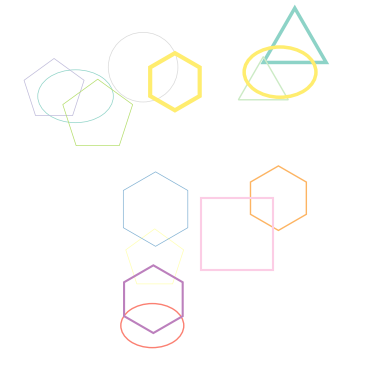[{"shape": "oval", "thickness": 0.5, "radius": 0.49, "center": [0.196, 0.75]}, {"shape": "triangle", "thickness": 2.5, "radius": 0.47, "center": [0.766, 0.885]}, {"shape": "pentagon", "thickness": 0.5, "radius": 0.4, "center": [0.402, 0.327]}, {"shape": "pentagon", "thickness": 0.5, "radius": 0.41, "center": [0.14, 0.766]}, {"shape": "oval", "thickness": 1, "radius": 0.41, "center": [0.396, 0.154]}, {"shape": "hexagon", "thickness": 0.5, "radius": 0.48, "center": [0.404, 0.457]}, {"shape": "hexagon", "thickness": 1, "radius": 0.42, "center": [0.723, 0.485]}, {"shape": "pentagon", "thickness": 0.5, "radius": 0.48, "center": [0.254, 0.699]}, {"shape": "square", "thickness": 1.5, "radius": 0.47, "center": [0.616, 0.393]}, {"shape": "circle", "thickness": 0.5, "radius": 0.45, "center": [0.372, 0.826]}, {"shape": "hexagon", "thickness": 1.5, "radius": 0.44, "center": [0.398, 0.223]}, {"shape": "triangle", "thickness": 1, "radius": 0.37, "center": [0.684, 0.778]}, {"shape": "hexagon", "thickness": 3, "radius": 0.37, "center": [0.454, 0.788]}, {"shape": "oval", "thickness": 2.5, "radius": 0.47, "center": [0.727, 0.813]}]